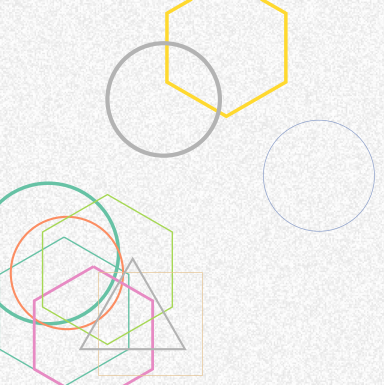[{"shape": "hexagon", "thickness": 1, "radius": 0.97, "center": [0.166, 0.19]}, {"shape": "circle", "thickness": 2.5, "radius": 0.91, "center": [0.125, 0.342]}, {"shape": "circle", "thickness": 1.5, "radius": 0.73, "center": [0.174, 0.291]}, {"shape": "circle", "thickness": 0.5, "radius": 0.72, "center": [0.828, 0.544]}, {"shape": "hexagon", "thickness": 2, "radius": 0.89, "center": [0.243, 0.13]}, {"shape": "hexagon", "thickness": 1, "radius": 0.97, "center": [0.279, 0.3]}, {"shape": "hexagon", "thickness": 2.5, "radius": 0.89, "center": [0.588, 0.876]}, {"shape": "square", "thickness": 0.5, "radius": 0.67, "center": [0.39, 0.16]}, {"shape": "triangle", "thickness": 1.5, "radius": 0.78, "center": [0.345, 0.171]}, {"shape": "circle", "thickness": 3, "radius": 0.73, "center": [0.425, 0.742]}]